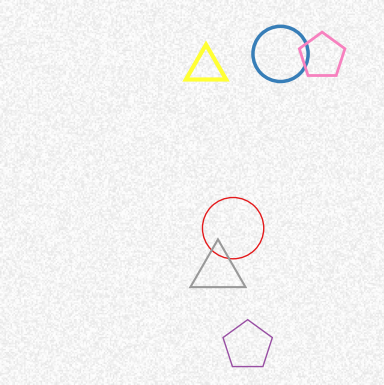[{"shape": "circle", "thickness": 1, "radius": 0.4, "center": [0.605, 0.407]}, {"shape": "circle", "thickness": 2.5, "radius": 0.36, "center": [0.729, 0.86]}, {"shape": "pentagon", "thickness": 1, "radius": 0.34, "center": [0.643, 0.102]}, {"shape": "triangle", "thickness": 3, "radius": 0.3, "center": [0.535, 0.824]}, {"shape": "pentagon", "thickness": 2, "radius": 0.31, "center": [0.837, 0.854]}, {"shape": "triangle", "thickness": 1.5, "radius": 0.41, "center": [0.566, 0.296]}]